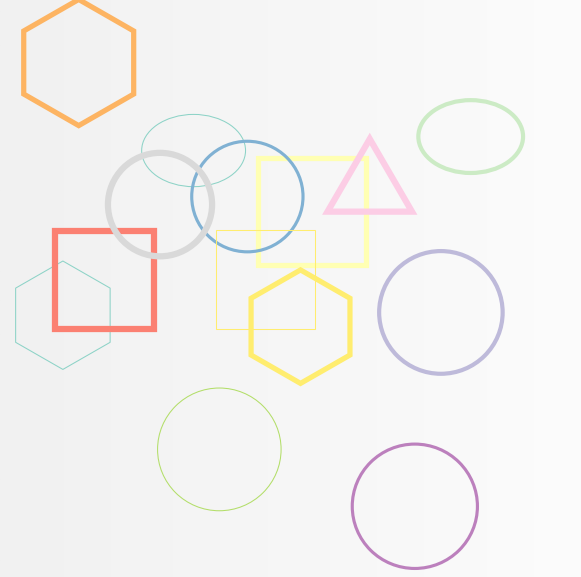[{"shape": "hexagon", "thickness": 0.5, "radius": 0.47, "center": [0.108, 0.453]}, {"shape": "oval", "thickness": 0.5, "radius": 0.45, "center": [0.333, 0.738]}, {"shape": "square", "thickness": 2.5, "radius": 0.46, "center": [0.536, 0.633]}, {"shape": "circle", "thickness": 2, "radius": 0.53, "center": [0.759, 0.458]}, {"shape": "square", "thickness": 3, "radius": 0.43, "center": [0.18, 0.515]}, {"shape": "circle", "thickness": 1.5, "radius": 0.48, "center": [0.426, 0.659]}, {"shape": "hexagon", "thickness": 2.5, "radius": 0.55, "center": [0.135, 0.891]}, {"shape": "circle", "thickness": 0.5, "radius": 0.53, "center": [0.377, 0.221]}, {"shape": "triangle", "thickness": 3, "radius": 0.42, "center": [0.636, 0.675]}, {"shape": "circle", "thickness": 3, "radius": 0.45, "center": [0.275, 0.645]}, {"shape": "circle", "thickness": 1.5, "radius": 0.54, "center": [0.714, 0.122]}, {"shape": "oval", "thickness": 2, "radius": 0.45, "center": [0.81, 0.763]}, {"shape": "hexagon", "thickness": 2.5, "radius": 0.49, "center": [0.517, 0.434]}, {"shape": "square", "thickness": 0.5, "radius": 0.43, "center": [0.456, 0.515]}]